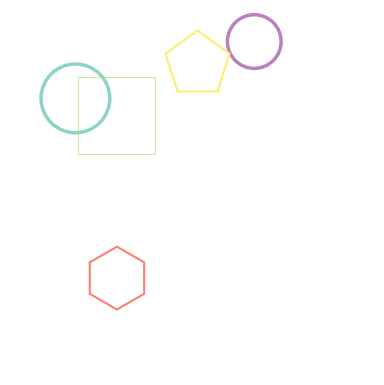[{"shape": "circle", "thickness": 2.5, "radius": 0.45, "center": [0.196, 0.744]}, {"shape": "hexagon", "thickness": 1.5, "radius": 0.41, "center": [0.304, 0.278]}, {"shape": "square", "thickness": 0.5, "radius": 0.5, "center": [0.302, 0.7]}, {"shape": "circle", "thickness": 2.5, "radius": 0.35, "center": [0.66, 0.892]}, {"shape": "pentagon", "thickness": 1.5, "radius": 0.44, "center": [0.513, 0.833]}]